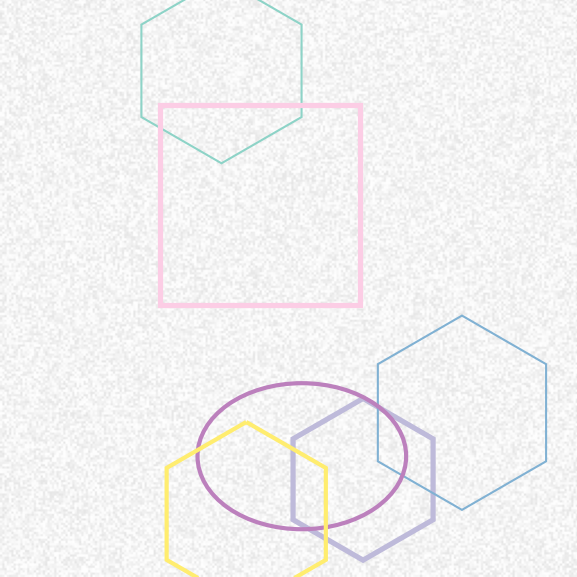[{"shape": "hexagon", "thickness": 1, "radius": 0.8, "center": [0.384, 0.876]}, {"shape": "hexagon", "thickness": 2.5, "radius": 0.7, "center": [0.629, 0.169]}, {"shape": "hexagon", "thickness": 1, "radius": 0.84, "center": [0.8, 0.284]}, {"shape": "square", "thickness": 2.5, "radius": 0.87, "center": [0.451, 0.645]}, {"shape": "oval", "thickness": 2, "radius": 0.9, "center": [0.523, 0.209]}, {"shape": "hexagon", "thickness": 2, "radius": 0.8, "center": [0.426, 0.109]}]